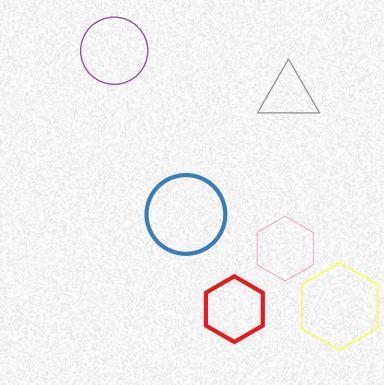[{"shape": "hexagon", "thickness": 3, "radius": 0.43, "center": [0.609, 0.197]}, {"shape": "circle", "thickness": 3, "radius": 0.51, "center": [0.483, 0.443]}, {"shape": "circle", "thickness": 1, "radius": 0.44, "center": [0.297, 0.868]}, {"shape": "hexagon", "thickness": 1, "radius": 0.57, "center": [0.882, 0.204]}, {"shape": "hexagon", "thickness": 0.5, "radius": 0.42, "center": [0.741, 0.354]}, {"shape": "triangle", "thickness": 1, "radius": 0.47, "center": [0.749, 0.753]}]